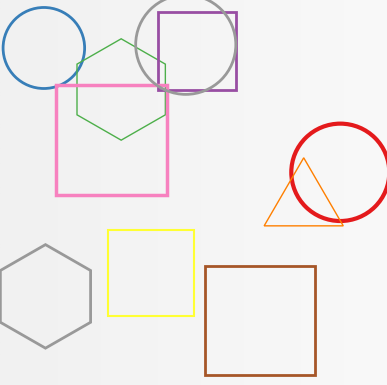[{"shape": "circle", "thickness": 3, "radius": 0.63, "center": [0.878, 0.552]}, {"shape": "circle", "thickness": 2, "radius": 0.53, "center": [0.113, 0.875]}, {"shape": "hexagon", "thickness": 1, "radius": 0.66, "center": [0.313, 0.768]}, {"shape": "square", "thickness": 2, "radius": 0.5, "center": [0.509, 0.868]}, {"shape": "triangle", "thickness": 1, "radius": 0.59, "center": [0.784, 0.472]}, {"shape": "square", "thickness": 1.5, "radius": 0.55, "center": [0.389, 0.291]}, {"shape": "square", "thickness": 2, "radius": 0.71, "center": [0.671, 0.167]}, {"shape": "square", "thickness": 2.5, "radius": 0.72, "center": [0.287, 0.637]}, {"shape": "circle", "thickness": 2, "radius": 0.65, "center": [0.479, 0.884]}, {"shape": "hexagon", "thickness": 2, "radius": 0.67, "center": [0.117, 0.23]}]